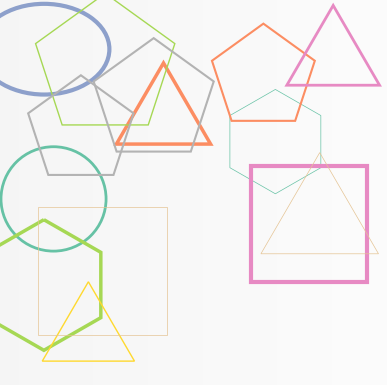[{"shape": "hexagon", "thickness": 0.5, "radius": 0.68, "center": [0.711, 0.632]}, {"shape": "circle", "thickness": 2, "radius": 0.68, "center": [0.138, 0.483]}, {"shape": "triangle", "thickness": 2.5, "radius": 0.7, "center": [0.422, 0.696]}, {"shape": "pentagon", "thickness": 1.5, "radius": 0.7, "center": [0.68, 0.799]}, {"shape": "oval", "thickness": 3, "radius": 0.84, "center": [0.114, 0.872]}, {"shape": "square", "thickness": 3, "radius": 0.75, "center": [0.798, 0.419]}, {"shape": "triangle", "thickness": 2, "radius": 0.69, "center": [0.86, 0.848]}, {"shape": "hexagon", "thickness": 2.5, "radius": 0.85, "center": [0.113, 0.26]}, {"shape": "pentagon", "thickness": 1, "radius": 0.94, "center": [0.271, 0.828]}, {"shape": "triangle", "thickness": 1, "radius": 0.69, "center": [0.228, 0.131]}, {"shape": "triangle", "thickness": 0.5, "radius": 0.88, "center": [0.825, 0.428]}, {"shape": "square", "thickness": 0.5, "radius": 0.83, "center": [0.265, 0.296]}, {"shape": "pentagon", "thickness": 1.5, "radius": 0.81, "center": [0.397, 0.738]}, {"shape": "pentagon", "thickness": 1.5, "radius": 0.72, "center": [0.209, 0.661]}]